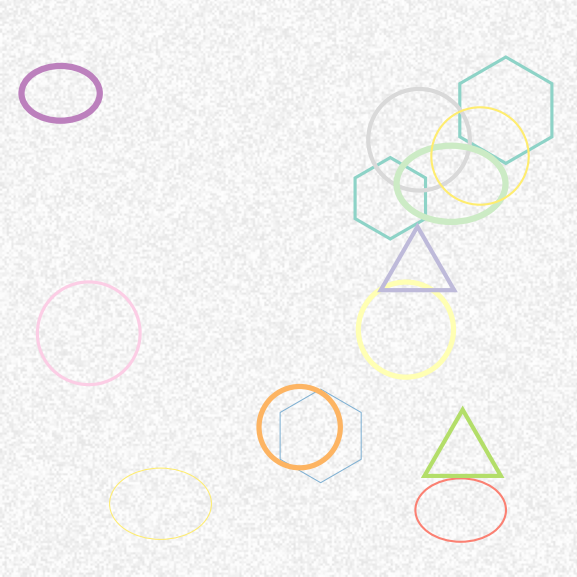[{"shape": "hexagon", "thickness": 1.5, "radius": 0.35, "center": [0.676, 0.656]}, {"shape": "hexagon", "thickness": 1.5, "radius": 0.46, "center": [0.876, 0.808]}, {"shape": "circle", "thickness": 2.5, "radius": 0.41, "center": [0.703, 0.428]}, {"shape": "triangle", "thickness": 2, "radius": 0.37, "center": [0.723, 0.533]}, {"shape": "oval", "thickness": 1, "radius": 0.39, "center": [0.798, 0.116]}, {"shape": "hexagon", "thickness": 0.5, "radius": 0.41, "center": [0.555, 0.244]}, {"shape": "circle", "thickness": 2.5, "radius": 0.35, "center": [0.519, 0.259]}, {"shape": "triangle", "thickness": 2, "radius": 0.38, "center": [0.801, 0.213]}, {"shape": "circle", "thickness": 1.5, "radius": 0.44, "center": [0.154, 0.422]}, {"shape": "circle", "thickness": 2, "radius": 0.44, "center": [0.726, 0.757]}, {"shape": "oval", "thickness": 3, "radius": 0.34, "center": [0.105, 0.838]}, {"shape": "oval", "thickness": 3, "radius": 0.47, "center": [0.781, 0.681]}, {"shape": "circle", "thickness": 1, "radius": 0.42, "center": [0.831, 0.729]}, {"shape": "oval", "thickness": 0.5, "radius": 0.44, "center": [0.278, 0.127]}]